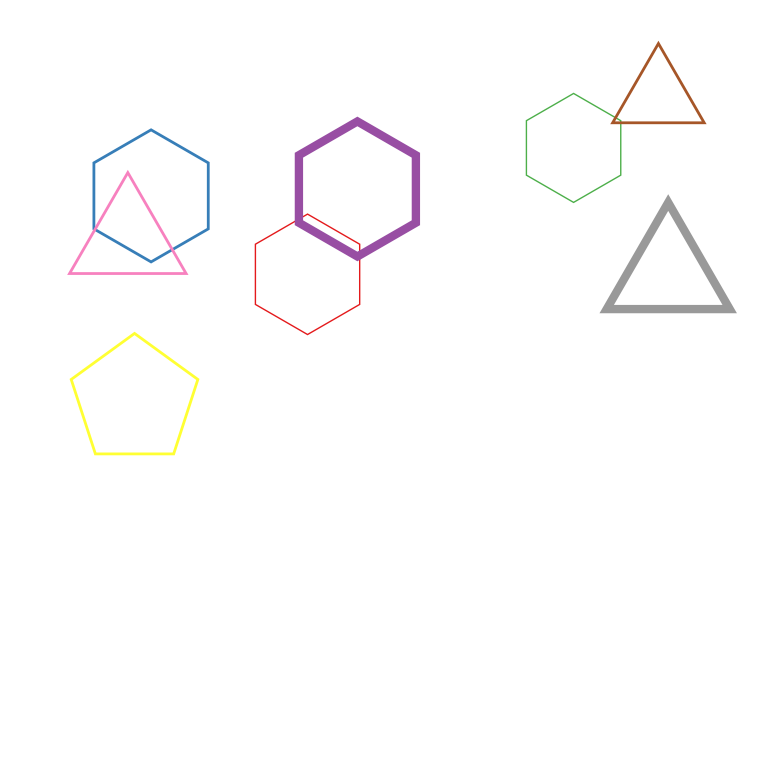[{"shape": "hexagon", "thickness": 0.5, "radius": 0.39, "center": [0.399, 0.644]}, {"shape": "hexagon", "thickness": 1, "radius": 0.43, "center": [0.196, 0.746]}, {"shape": "hexagon", "thickness": 0.5, "radius": 0.35, "center": [0.745, 0.808]}, {"shape": "hexagon", "thickness": 3, "radius": 0.44, "center": [0.464, 0.755]}, {"shape": "pentagon", "thickness": 1, "radius": 0.43, "center": [0.175, 0.48]}, {"shape": "triangle", "thickness": 1, "radius": 0.34, "center": [0.855, 0.875]}, {"shape": "triangle", "thickness": 1, "radius": 0.44, "center": [0.166, 0.688]}, {"shape": "triangle", "thickness": 3, "radius": 0.46, "center": [0.868, 0.645]}]